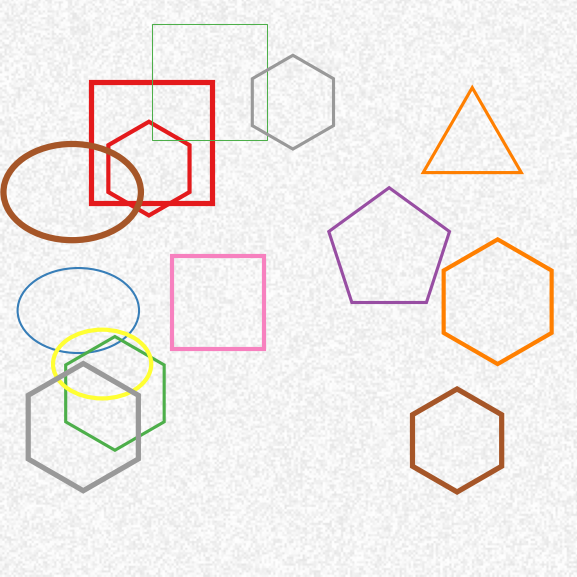[{"shape": "square", "thickness": 2.5, "radius": 0.52, "center": [0.262, 0.752]}, {"shape": "hexagon", "thickness": 2, "radius": 0.41, "center": [0.258, 0.707]}, {"shape": "oval", "thickness": 1, "radius": 0.53, "center": [0.136, 0.461]}, {"shape": "hexagon", "thickness": 1.5, "radius": 0.49, "center": [0.199, 0.318]}, {"shape": "square", "thickness": 0.5, "radius": 0.5, "center": [0.363, 0.857]}, {"shape": "pentagon", "thickness": 1.5, "radius": 0.55, "center": [0.674, 0.564]}, {"shape": "triangle", "thickness": 1.5, "radius": 0.49, "center": [0.818, 0.749]}, {"shape": "hexagon", "thickness": 2, "radius": 0.54, "center": [0.862, 0.477]}, {"shape": "oval", "thickness": 2, "radius": 0.43, "center": [0.177, 0.369]}, {"shape": "oval", "thickness": 3, "radius": 0.59, "center": [0.125, 0.667]}, {"shape": "hexagon", "thickness": 2.5, "radius": 0.45, "center": [0.791, 0.236]}, {"shape": "square", "thickness": 2, "radius": 0.4, "center": [0.377, 0.476]}, {"shape": "hexagon", "thickness": 2.5, "radius": 0.55, "center": [0.144, 0.26]}, {"shape": "hexagon", "thickness": 1.5, "radius": 0.41, "center": [0.507, 0.822]}]